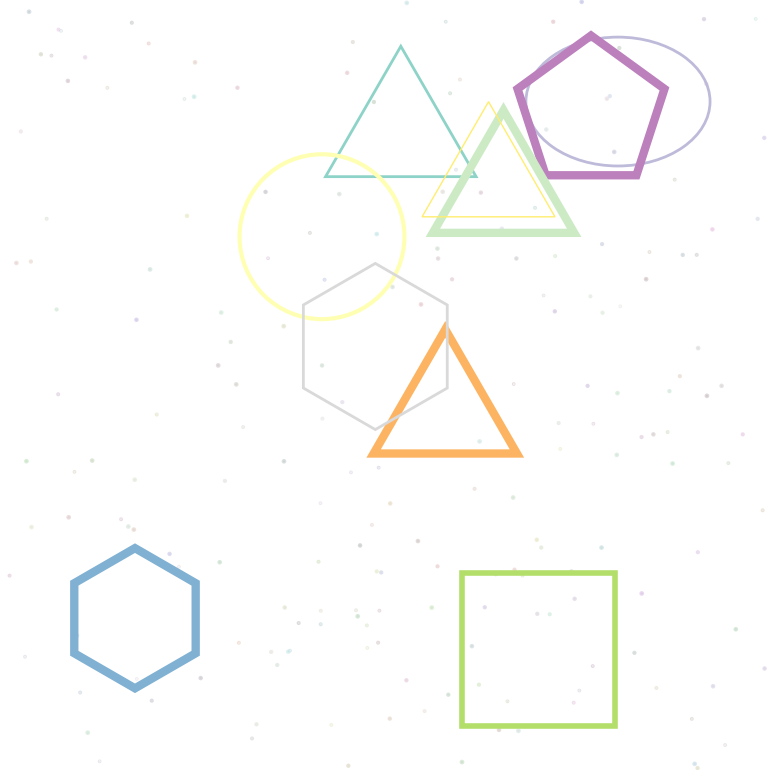[{"shape": "triangle", "thickness": 1, "radius": 0.56, "center": [0.521, 0.827]}, {"shape": "circle", "thickness": 1.5, "radius": 0.54, "center": [0.418, 0.693]}, {"shape": "oval", "thickness": 1, "radius": 0.6, "center": [0.803, 0.868]}, {"shape": "hexagon", "thickness": 3, "radius": 0.46, "center": [0.175, 0.197]}, {"shape": "triangle", "thickness": 3, "radius": 0.54, "center": [0.578, 0.465]}, {"shape": "square", "thickness": 2, "radius": 0.5, "center": [0.7, 0.156]}, {"shape": "hexagon", "thickness": 1, "radius": 0.54, "center": [0.487, 0.55]}, {"shape": "pentagon", "thickness": 3, "radius": 0.5, "center": [0.768, 0.854]}, {"shape": "triangle", "thickness": 3, "radius": 0.53, "center": [0.654, 0.751]}, {"shape": "triangle", "thickness": 0.5, "radius": 0.5, "center": [0.634, 0.768]}]